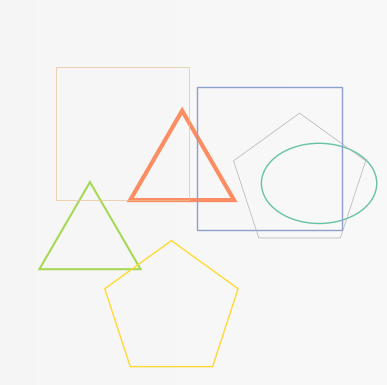[{"shape": "oval", "thickness": 1, "radius": 0.74, "center": [0.823, 0.524]}, {"shape": "triangle", "thickness": 3, "radius": 0.77, "center": [0.47, 0.558]}, {"shape": "square", "thickness": 1, "radius": 0.93, "center": [0.696, 0.589]}, {"shape": "triangle", "thickness": 1.5, "radius": 0.75, "center": [0.232, 0.376]}, {"shape": "pentagon", "thickness": 1, "radius": 0.9, "center": [0.442, 0.194]}, {"shape": "square", "thickness": 0.5, "radius": 0.86, "center": [0.316, 0.653]}, {"shape": "pentagon", "thickness": 0.5, "radius": 0.9, "center": [0.773, 0.527]}]